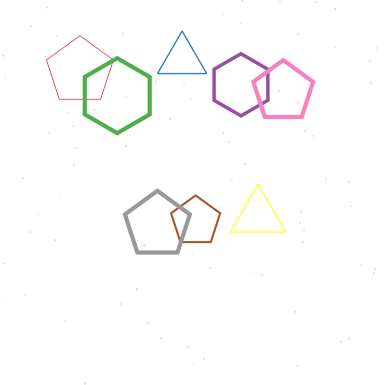[{"shape": "pentagon", "thickness": 0.5, "radius": 0.46, "center": [0.208, 0.816]}, {"shape": "triangle", "thickness": 1, "radius": 0.37, "center": [0.473, 0.846]}, {"shape": "hexagon", "thickness": 3, "radius": 0.49, "center": [0.305, 0.752]}, {"shape": "hexagon", "thickness": 2.5, "radius": 0.4, "center": [0.626, 0.78]}, {"shape": "triangle", "thickness": 1, "radius": 0.42, "center": [0.67, 0.439]}, {"shape": "pentagon", "thickness": 1.5, "radius": 0.34, "center": [0.508, 0.425]}, {"shape": "pentagon", "thickness": 3, "radius": 0.41, "center": [0.736, 0.762]}, {"shape": "pentagon", "thickness": 3, "radius": 0.44, "center": [0.409, 0.416]}]